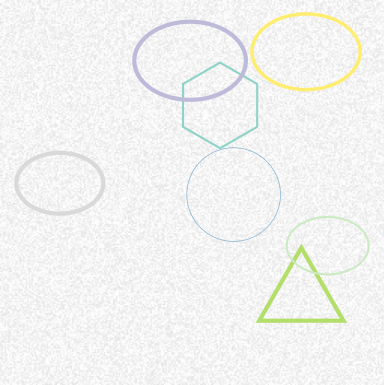[{"shape": "hexagon", "thickness": 1.5, "radius": 0.56, "center": [0.572, 0.726]}, {"shape": "oval", "thickness": 3, "radius": 0.72, "center": [0.494, 0.842]}, {"shape": "circle", "thickness": 0.5, "radius": 0.61, "center": [0.607, 0.495]}, {"shape": "triangle", "thickness": 3, "radius": 0.63, "center": [0.783, 0.23]}, {"shape": "oval", "thickness": 3, "radius": 0.57, "center": [0.155, 0.524]}, {"shape": "oval", "thickness": 1.5, "radius": 0.53, "center": [0.851, 0.362]}, {"shape": "oval", "thickness": 2.5, "radius": 0.7, "center": [0.795, 0.866]}]